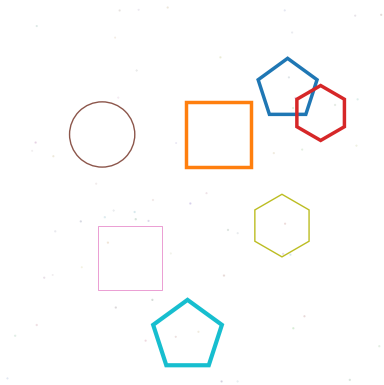[{"shape": "pentagon", "thickness": 2.5, "radius": 0.4, "center": [0.747, 0.768]}, {"shape": "square", "thickness": 2.5, "radius": 0.42, "center": [0.567, 0.651]}, {"shape": "hexagon", "thickness": 2.5, "radius": 0.36, "center": [0.833, 0.707]}, {"shape": "circle", "thickness": 1, "radius": 0.42, "center": [0.265, 0.651]}, {"shape": "square", "thickness": 0.5, "radius": 0.41, "center": [0.338, 0.33]}, {"shape": "hexagon", "thickness": 1, "radius": 0.41, "center": [0.732, 0.414]}, {"shape": "pentagon", "thickness": 3, "radius": 0.47, "center": [0.487, 0.127]}]